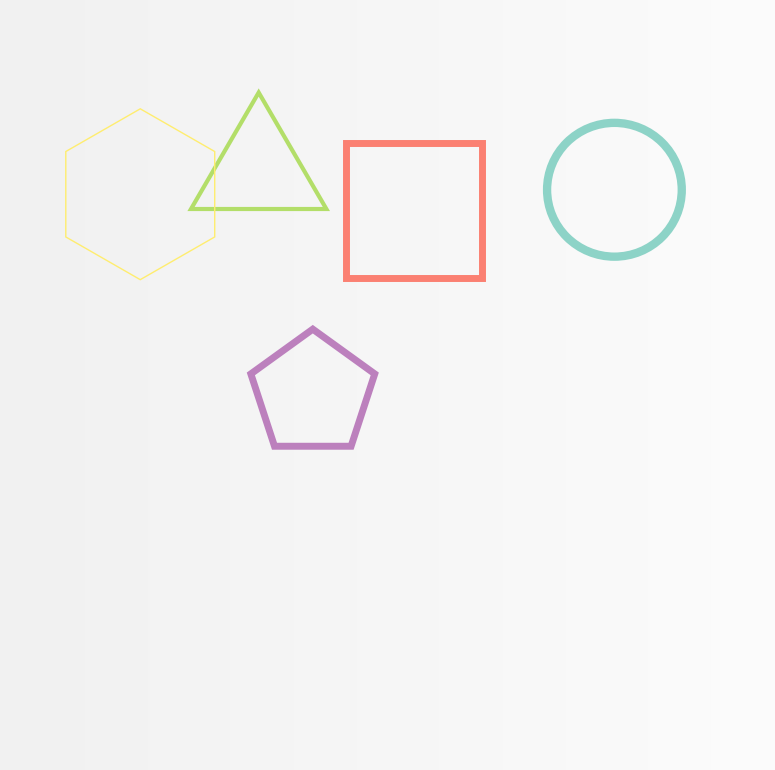[{"shape": "circle", "thickness": 3, "radius": 0.43, "center": [0.793, 0.754]}, {"shape": "square", "thickness": 2.5, "radius": 0.44, "center": [0.534, 0.727]}, {"shape": "triangle", "thickness": 1.5, "radius": 0.5, "center": [0.334, 0.779]}, {"shape": "pentagon", "thickness": 2.5, "radius": 0.42, "center": [0.404, 0.488]}, {"shape": "hexagon", "thickness": 0.5, "radius": 0.55, "center": [0.181, 0.748]}]